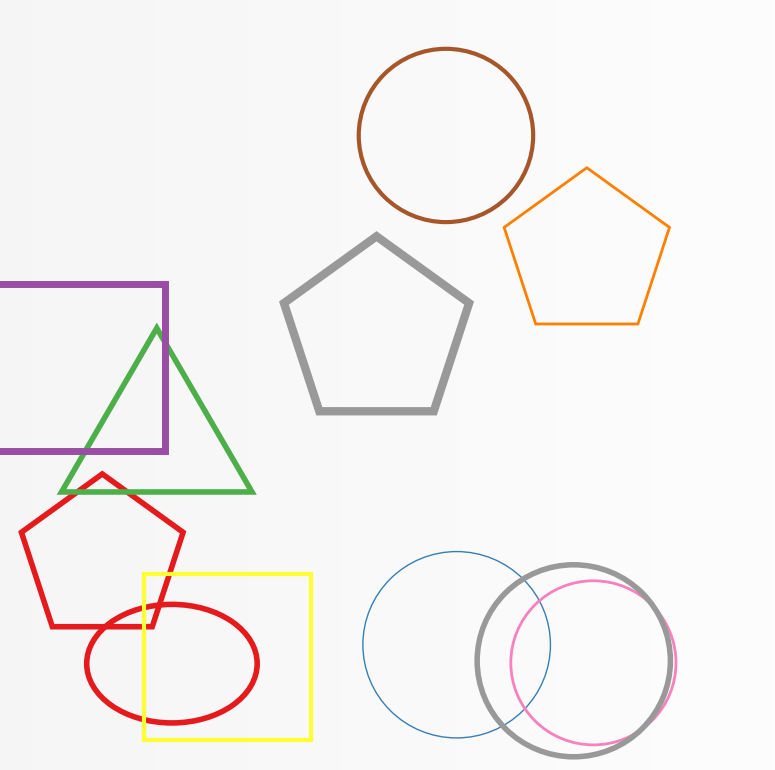[{"shape": "pentagon", "thickness": 2, "radius": 0.55, "center": [0.132, 0.275]}, {"shape": "oval", "thickness": 2, "radius": 0.55, "center": [0.222, 0.138]}, {"shape": "circle", "thickness": 0.5, "radius": 0.61, "center": [0.589, 0.163]}, {"shape": "triangle", "thickness": 2, "radius": 0.71, "center": [0.202, 0.432]}, {"shape": "square", "thickness": 2.5, "radius": 0.54, "center": [0.104, 0.523]}, {"shape": "pentagon", "thickness": 1, "radius": 0.56, "center": [0.757, 0.67]}, {"shape": "square", "thickness": 1.5, "radius": 0.54, "center": [0.294, 0.147]}, {"shape": "circle", "thickness": 1.5, "radius": 0.56, "center": [0.575, 0.824]}, {"shape": "circle", "thickness": 1, "radius": 0.53, "center": [0.766, 0.139]}, {"shape": "circle", "thickness": 2, "radius": 0.62, "center": [0.74, 0.142]}, {"shape": "pentagon", "thickness": 3, "radius": 0.63, "center": [0.486, 0.568]}]